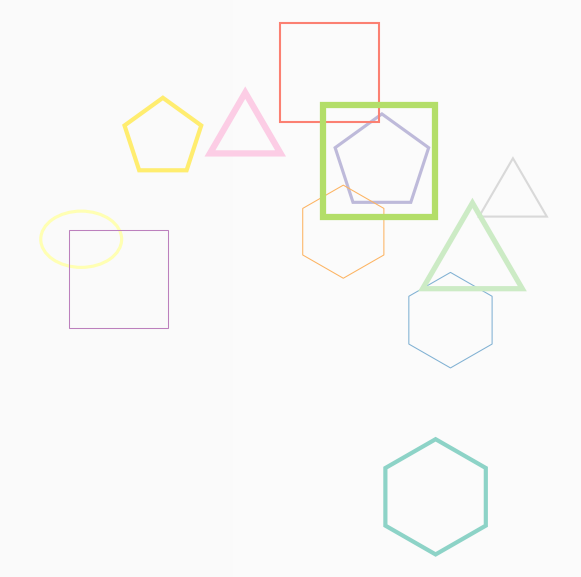[{"shape": "hexagon", "thickness": 2, "radius": 0.5, "center": [0.749, 0.139]}, {"shape": "oval", "thickness": 1.5, "radius": 0.35, "center": [0.14, 0.585]}, {"shape": "pentagon", "thickness": 1.5, "radius": 0.42, "center": [0.657, 0.717]}, {"shape": "square", "thickness": 1, "radius": 0.43, "center": [0.567, 0.874]}, {"shape": "hexagon", "thickness": 0.5, "radius": 0.41, "center": [0.775, 0.445]}, {"shape": "hexagon", "thickness": 0.5, "radius": 0.4, "center": [0.591, 0.598]}, {"shape": "square", "thickness": 3, "radius": 0.48, "center": [0.652, 0.721]}, {"shape": "triangle", "thickness": 3, "radius": 0.35, "center": [0.422, 0.769]}, {"shape": "triangle", "thickness": 1, "radius": 0.34, "center": [0.882, 0.658]}, {"shape": "square", "thickness": 0.5, "radius": 0.43, "center": [0.203, 0.516]}, {"shape": "triangle", "thickness": 2.5, "radius": 0.5, "center": [0.813, 0.549]}, {"shape": "pentagon", "thickness": 2, "radius": 0.35, "center": [0.28, 0.76]}]